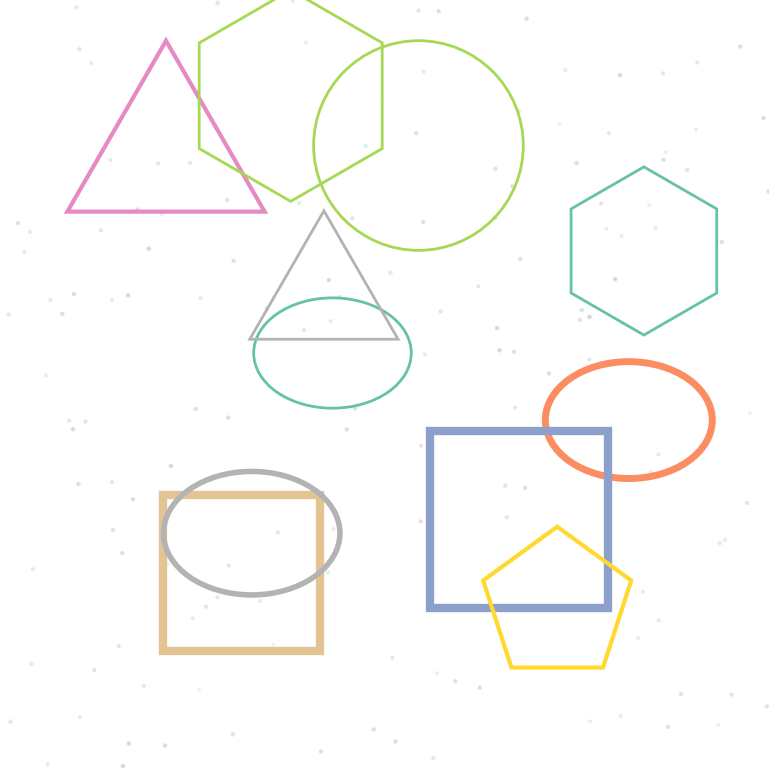[{"shape": "oval", "thickness": 1, "radius": 0.51, "center": [0.432, 0.542]}, {"shape": "hexagon", "thickness": 1, "radius": 0.55, "center": [0.836, 0.674]}, {"shape": "oval", "thickness": 2.5, "radius": 0.54, "center": [0.817, 0.454]}, {"shape": "square", "thickness": 3, "radius": 0.58, "center": [0.674, 0.325]}, {"shape": "triangle", "thickness": 1.5, "radius": 0.74, "center": [0.216, 0.799]}, {"shape": "hexagon", "thickness": 1, "radius": 0.69, "center": [0.378, 0.876]}, {"shape": "circle", "thickness": 1, "radius": 0.68, "center": [0.543, 0.811]}, {"shape": "pentagon", "thickness": 1.5, "radius": 0.51, "center": [0.724, 0.215]}, {"shape": "square", "thickness": 3, "radius": 0.51, "center": [0.313, 0.256]}, {"shape": "oval", "thickness": 2, "radius": 0.57, "center": [0.327, 0.308]}, {"shape": "triangle", "thickness": 1, "radius": 0.56, "center": [0.421, 0.615]}]